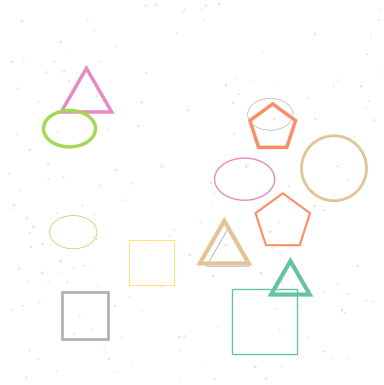[{"shape": "square", "thickness": 1, "radius": 0.42, "center": [0.686, 0.164]}, {"shape": "triangle", "thickness": 3, "radius": 0.29, "center": [0.754, 0.264]}, {"shape": "pentagon", "thickness": 2.5, "radius": 0.31, "center": [0.708, 0.668]}, {"shape": "pentagon", "thickness": 1.5, "radius": 0.37, "center": [0.735, 0.423]}, {"shape": "triangle", "thickness": 0.5, "radius": 0.32, "center": [0.591, 0.341]}, {"shape": "triangle", "thickness": 2.5, "radius": 0.38, "center": [0.225, 0.747]}, {"shape": "oval", "thickness": 1, "radius": 0.39, "center": [0.635, 0.535]}, {"shape": "oval", "thickness": 0.5, "radius": 0.31, "center": [0.19, 0.397]}, {"shape": "oval", "thickness": 2.5, "radius": 0.34, "center": [0.181, 0.666]}, {"shape": "square", "thickness": 0.5, "radius": 0.29, "center": [0.393, 0.318]}, {"shape": "triangle", "thickness": 3, "radius": 0.37, "center": [0.583, 0.353]}, {"shape": "circle", "thickness": 2, "radius": 0.42, "center": [0.868, 0.563]}, {"shape": "oval", "thickness": 0.5, "radius": 0.29, "center": [0.702, 0.703]}, {"shape": "square", "thickness": 2, "radius": 0.3, "center": [0.221, 0.18]}]